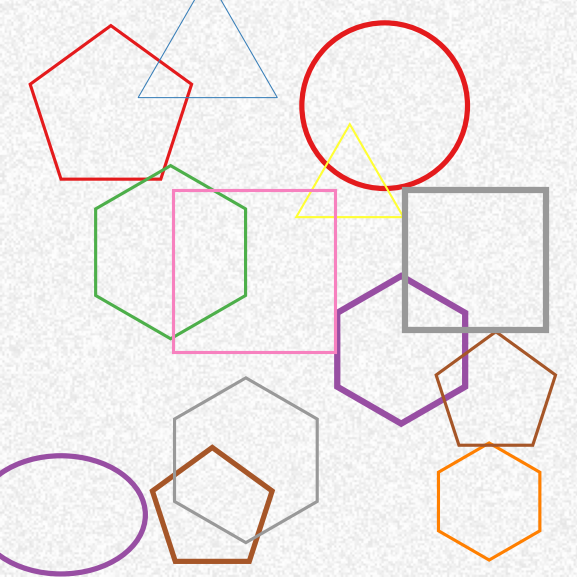[{"shape": "circle", "thickness": 2.5, "radius": 0.72, "center": [0.666, 0.816]}, {"shape": "pentagon", "thickness": 1.5, "radius": 0.73, "center": [0.192, 0.808]}, {"shape": "triangle", "thickness": 0.5, "radius": 0.7, "center": [0.36, 0.9]}, {"shape": "hexagon", "thickness": 1.5, "radius": 0.75, "center": [0.295, 0.562]}, {"shape": "oval", "thickness": 2.5, "radius": 0.73, "center": [0.106, 0.108]}, {"shape": "hexagon", "thickness": 3, "radius": 0.64, "center": [0.695, 0.393]}, {"shape": "hexagon", "thickness": 1.5, "radius": 0.51, "center": [0.847, 0.131]}, {"shape": "triangle", "thickness": 1, "radius": 0.54, "center": [0.606, 0.677]}, {"shape": "pentagon", "thickness": 2.5, "radius": 0.55, "center": [0.368, 0.115]}, {"shape": "pentagon", "thickness": 1.5, "radius": 0.54, "center": [0.859, 0.316]}, {"shape": "square", "thickness": 1.5, "radius": 0.7, "center": [0.439, 0.529]}, {"shape": "square", "thickness": 3, "radius": 0.61, "center": [0.823, 0.55]}, {"shape": "hexagon", "thickness": 1.5, "radius": 0.71, "center": [0.426, 0.202]}]